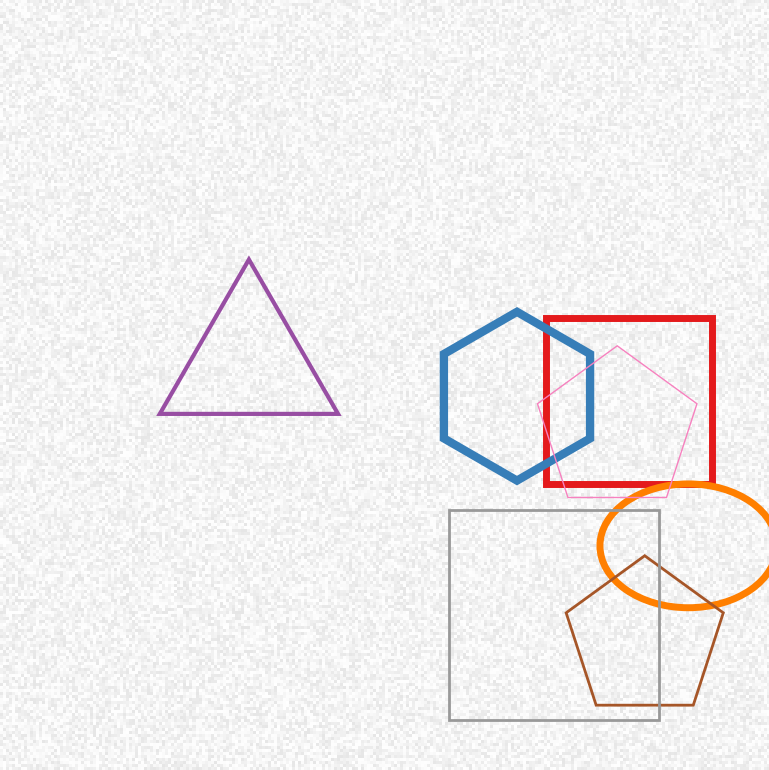[{"shape": "square", "thickness": 2.5, "radius": 0.54, "center": [0.817, 0.479]}, {"shape": "hexagon", "thickness": 3, "radius": 0.55, "center": [0.671, 0.485]}, {"shape": "triangle", "thickness": 1.5, "radius": 0.67, "center": [0.323, 0.529]}, {"shape": "oval", "thickness": 2.5, "radius": 0.57, "center": [0.894, 0.291]}, {"shape": "pentagon", "thickness": 1, "radius": 0.54, "center": [0.837, 0.171]}, {"shape": "pentagon", "thickness": 0.5, "radius": 0.54, "center": [0.802, 0.442]}, {"shape": "square", "thickness": 1, "radius": 0.68, "center": [0.72, 0.201]}]